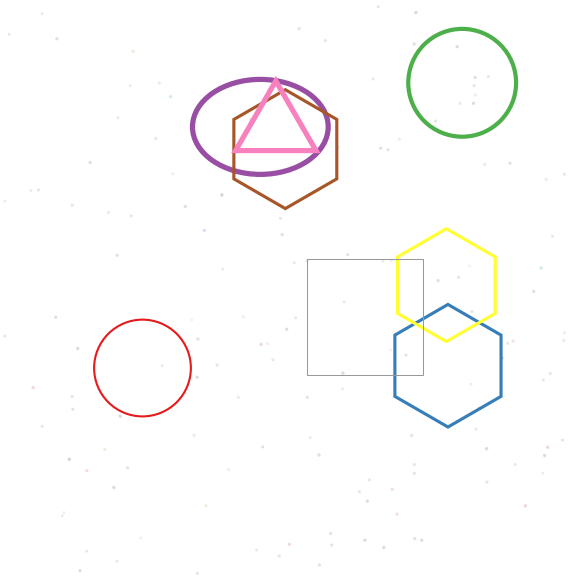[{"shape": "circle", "thickness": 1, "radius": 0.42, "center": [0.247, 0.362]}, {"shape": "hexagon", "thickness": 1.5, "radius": 0.53, "center": [0.776, 0.366]}, {"shape": "circle", "thickness": 2, "radius": 0.47, "center": [0.8, 0.856]}, {"shape": "oval", "thickness": 2.5, "radius": 0.59, "center": [0.451, 0.779]}, {"shape": "hexagon", "thickness": 1.5, "radius": 0.49, "center": [0.773, 0.505]}, {"shape": "hexagon", "thickness": 1.5, "radius": 0.51, "center": [0.494, 0.741]}, {"shape": "triangle", "thickness": 2.5, "radius": 0.4, "center": [0.478, 0.779]}, {"shape": "square", "thickness": 0.5, "radius": 0.5, "center": [0.632, 0.45]}]